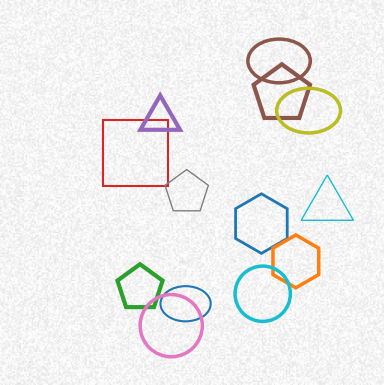[{"shape": "hexagon", "thickness": 2, "radius": 0.39, "center": [0.679, 0.419]}, {"shape": "oval", "thickness": 1.5, "radius": 0.33, "center": [0.482, 0.211]}, {"shape": "hexagon", "thickness": 2.5, "radius": 0.34, "center": [0.768, 0.321]}, {"shape": "pentagon", "thickness": 3, "radius": 0.31, "center": [0.364, 0.252]}, {"shape": "square", "thickness": 1.5, "radius": 0.43, "center": [0.352, 0.602]}, {"shape": "triangle", "thickness": 3, "radius": 0.3, "center": [0.416, 0.693]}, {"shape": "oval", "thickness": 2.5, "radius": 0.41, "center": [0.725, 0.842]}, {"shape": "pentagon", "thickness": 3, "radius": 0.39, "center": [0.732, 0.756]}, {"shape": "circle", "thickness": 2.5, "radius": 0.4, "center": [0.445, 0.154]}, {"shape": "pentagon", "thickness": 1, "radius": 0.3, "center": [0.485, 0.5]}, {"shape": "oval", "thickness": 2.5, "radius": 0.41, "center": [0.802, 0.713]}, {"shape": "triangle", "thickness": 1, "radius": 0.39, "center": [0.85, 0.467]}, {"shape": "circle", "thickness": 2.5, "radius": 0.36, "center": [0.682, 0.237]}]